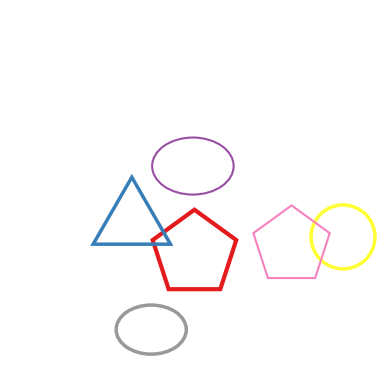[{"shape": "pentagon", "thickness": 3, "radius": 0.57, "center": [0.505, 0.341]}, {"shape": "triangle", "thickness": 2.5, "radius": 0.58, "center": [0.342, 0.424]}, {"shape": "oval", "thickness": 1.5, "radius": 0.53, "center": [0.501, 0.569]}, {"shape": "circle", "thickness": 2.5, "radius": 0.42, "center": [0.891, 0.385]}, {"shape": "pentagon", "thickness": 1.5, "radius": 0.52, "center": [0.757, 0.362]}, {"shape": "oval", "thickness": 2.5, "radius": 0.46, "center": [0.393, 0.144]}]